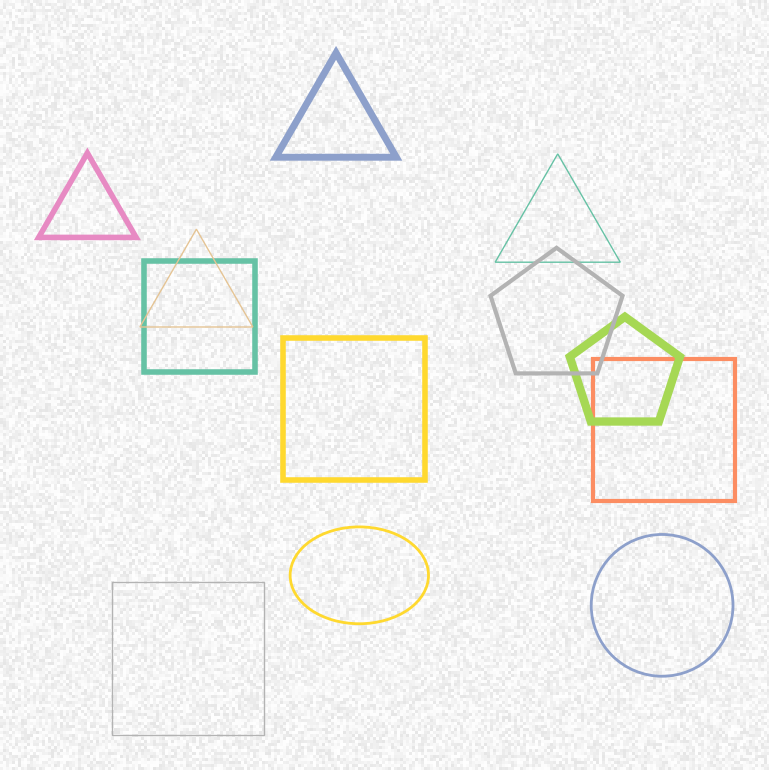[{"shape": "triangle", "thickness": 0.5, "radius": 0.47, "center": [0.724, 0.706]}, {"shape": "square", "thickness": 2, "radius": 0.36, "center": [0.259, 0.589]}, {"shape": "square", "thickness": 1.5, "radius": 0.46, "center": [0.862, 0.442]}, {"shape": "triangle", "thickness": 2.5, "radius": 0.45, "center": [0.436, 0.841]}, {"shape": "circle", "thickness": 1, "radius": 0.46, "center": [0.86, 0.214]}, {"shape": "triangle", "thickness": 2, "radius": 0.37, "center": [0.114, 0.728]}, {"shape": "pentagon", "thickness": 3, "radius": 0.38, "center": [0.812, 0.513]}, {"shape": "oval", "thickness": 1, "radius": 0.45, "center": [0.467, 0.253]}, {"shape": "square", "thickness": 2, "radius": 0.46, "center": [0.46, 0.469]}, {"shape": "triangle", "thickness": 0.5, "radius": 0.42, "center": [0.255, 0.618]}, {"shape": "pentagon", "thickness": 1.5, "radius": 0.45, "center": [0.723, 0.588]}, {"shape": "square", "thickness": 0.5, "radius": 0.5, "center": [0.244, 0.145]}]